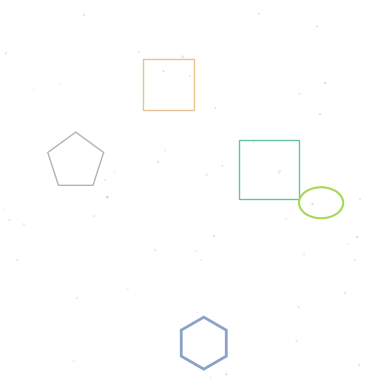[{"shape": "square", "thickness": 1, "radius": 0.39, "center": [0.699, 0.56]}, {"shape": "hexagon", "thickness": 2, "radius": 0.34, "center": [0.529, 0.109]}, {"shape": "oval", "thickness": 1.5, "radius": 0.29, "center": [0.834, 0.473]}, {"shape": "square", "thickness": 1, "radius": 0.33, "center": [0.437, 0.781]}, {"shape": "pentagon", "thickness": 1, "radius": 0.38, "center": [0.197, 0.58]}]